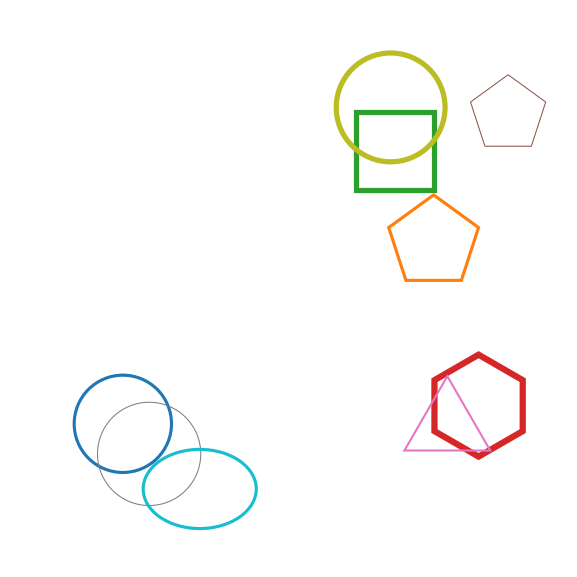[{"shape": "circle", "thickness": 1.5, "radius": 0.42, "center": [0.213, 0.265]}, {"shape": "pentagon", "thickness": 1.5, "radius": 0.41, "center": [0.751, 0.58]}, {"shape": "square", "thickness": 2.5, "radius": 0.34, "center": [0.683, 0.738]}, {"shape": "hexagon", "thickness": 3, "radius": 0.44, "center": [0.829, 0.297]}, {"shape": "pentagon", "thickness": 0.5, "radius": 0.34, "center": [0.88, 0.801]}, {"shape": "triangle", "thickness": 1, "radius": 0.43, "center": [0.775, 0.262]}, {"shape": "circle", "thickness": 0.5, "radius": 0.45, "center": [0.258, 0.213]}, {"shape": "circle", "thickness": 2.5, "radius": 0.47, "center": [0.676, 0.813]}, {"shape": "oval", "thickness": 1.5, "radius": 0.49, "center": [0.346, 0.152]}]